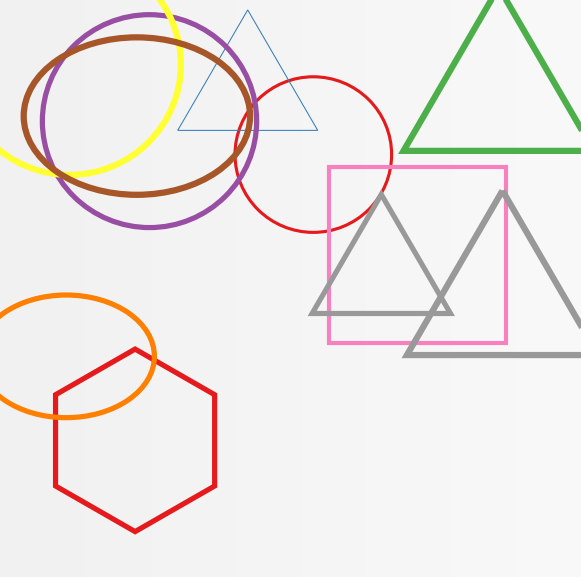[{"shape": "hexagon", "thickness": 2.5, "radius": 0.79, "center": [0.232, 0.237]}, {"shape": "circle", "thickness": 1.5, "radius": 0.67, "center": [0.539, 0.731]}, {"shape": "triangle", "thickness": 0.5, "radius": 0.7, "center": [0.426, 0.843]}, {"shape": "triangle", "thickness": 3, "radius": 0.95, "center": [0.858, 0.832]}, {"shape": "circle", "thickness": 2.5, "radius": 0.92, "center": [0.257, 0.789]}, {"shape": "oval", "thickness": 2.5, "radius": 0.76, "center": [0.114, 0.382]}, {"shape": "circle", "thickness": 3, "radius": 0.96, "center": [0.12, 0.888]}, {"shape": "oval", "thickness": 3, "radius": 0.97, "center": [0.236, 0.798]}, {"shape": "square", "thickness": 2, "radius": 0.76, "center": [0.718, 0.557]}, {"shape": "triangle", "thickness": 2.5, "radius": 0.69, "center": [0.656, 0.525]}, {"shape": "triangle", "thickness": 3, "radius": 0.95, "center": [0.864, 0.479]}]